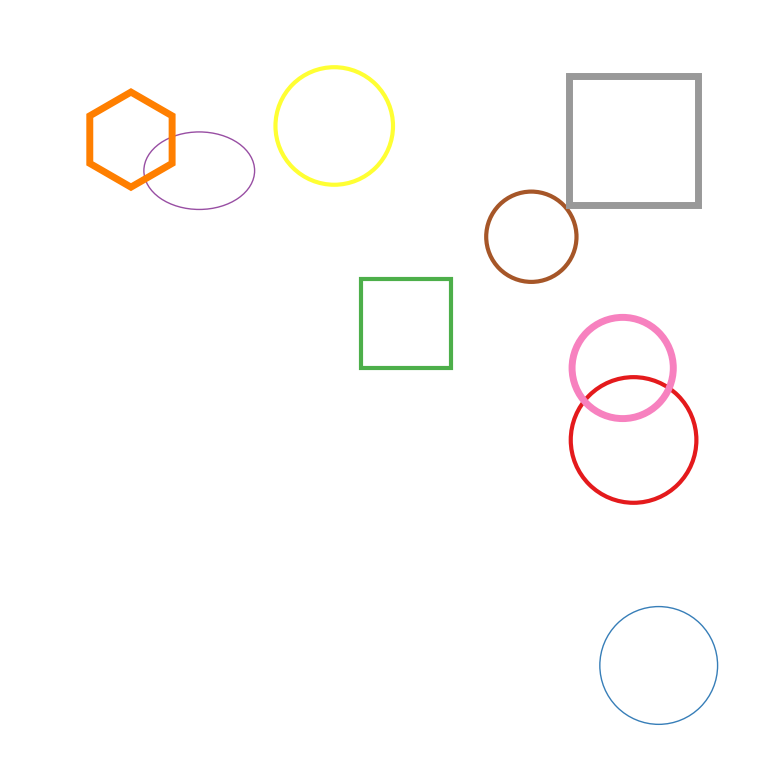[{"shape": "circle", "thickness": 1.5, "radius": 0.41, "center": [0.823, 0.429]}, {"shape": "circle", "thickness": 0.5, "radius": 0.38, "center": [0.855, 0.136]}, {"shape": "square", "thickness": 1.5, "radius": 0.29, "center": [0.527, 0.58]}, {"shape": "oval", "thickness": 0.5, "radius": 0.36, "center": [0.259, 0.778]}, {"shape": "hexagon", "thickness": 2.5, "radius": 0.31, "center": [0.17, 0.819]}, {"shape": "circle", "thickness": 1.5, "radius": 0.38, "center": [0.434, 0.836]}, {"shape": "circle", "thickness": 1.5, "radius": 0.29, "center": [0.69, 0.693]}, {"shape": "circle", "thickness": 2.5, "radius": 0.33, "center": [0.809, 0.522]}, {"shape": "square", "thickness": 2.5, "radius": 0.42, "center": [0.823, 0.817]}]